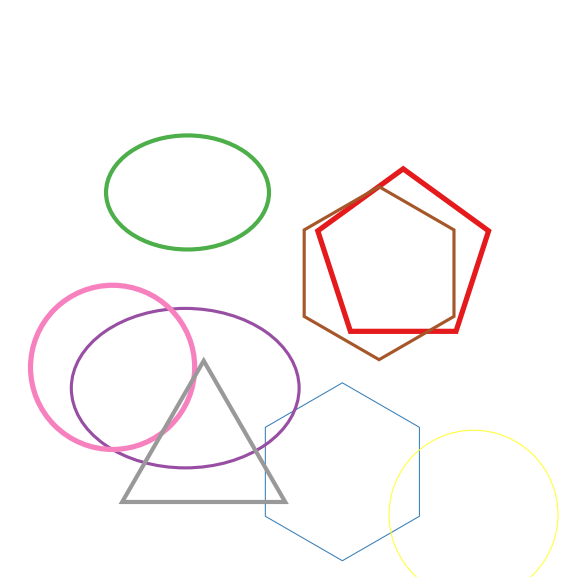[{"shape": "pentagon", "thickness": 2.5, "radius": 0.78, "center": [0.698, 0.551]}, {"shape": "hexagon", "thickness": 0.5, "radius": 0.77, "center": [0.593, 0.182]}, {"shape": "oval", "thickness": 2, "radius": 0.71, "center": [0.325, 0.666]}, {"shape": "oval", "thickness": 1.5, "radius": 0.99, "center": [0.321, 0.327]}, {"shape": "circle", "thickness": 0.5, "radius": 0.73, "center": [0.82, 0.108]}, {"shape": "hexagon", "thickness": 1.5, "radius": 0.75, "center": [0.656, 0.526]}, {"shape": "circle", "thickness": 2.5, "radius": 0.71, "center": [0.195, 0.363]}, {"shape": "triangle", "thickness": 2, "radius": 0.82, "center": [0.353, 0.211]}]